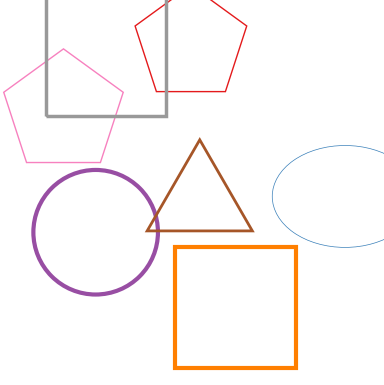[{"shape": "pentagon", "thickness": 1, "radius": 0.76, "center": [0.496, 0.885]}, {"shape": "oval", "thickness": 0.5, "radius": 0.95, "center": [0.896, 0.49]}, {"shape": "circle", "thickness": 3, "radius": 0.81, "center": [0.248, 0.397]}, {"shape": "square", "thickness": 3, "radius": 0.79, "center": [0.612, 0.202]}, {"shape": "triangle", "thickness": 2, "radius": 0.79, "center": [0.519, 0.479]}, {"shape": "pentagon", "thickness": 1, "radius": 0.82, "center": [0.165, 0.71]}, {"shape": "square", "thickness": 2.5, "radius": 0.78, "center": [0.275, 0.854]}]